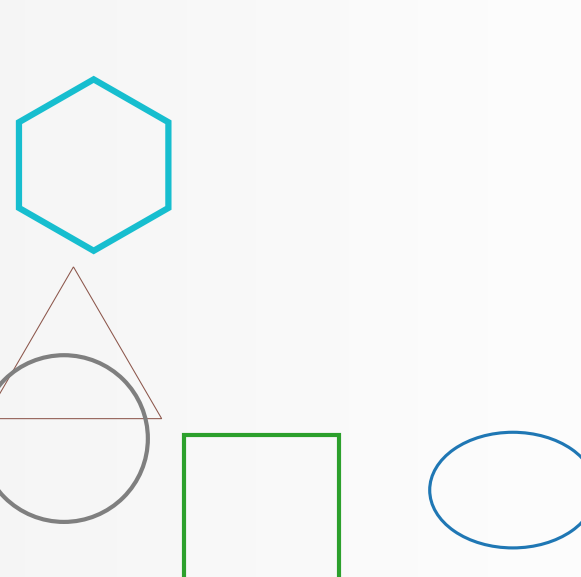[{"shape": "oval", "thickness": 1.5, "radius": 0.72, "center": [0.882, 0.15]}, {"shape": "square", "thickness": 2, "radius": 0.67, "center": [0.45, 0.112]}, {"shape": "triangle", "thickness": 0.5, "radius": 0.88, "center": [0.126, 0.362]}, {"shape": "circle", "thickness": 2, "radius": 0.72, "center": [0.11, 0.24]}, {"shape": "hexagon", "thickness": 3, "radius": 0.74, "center": [0.161, 0.713]}]